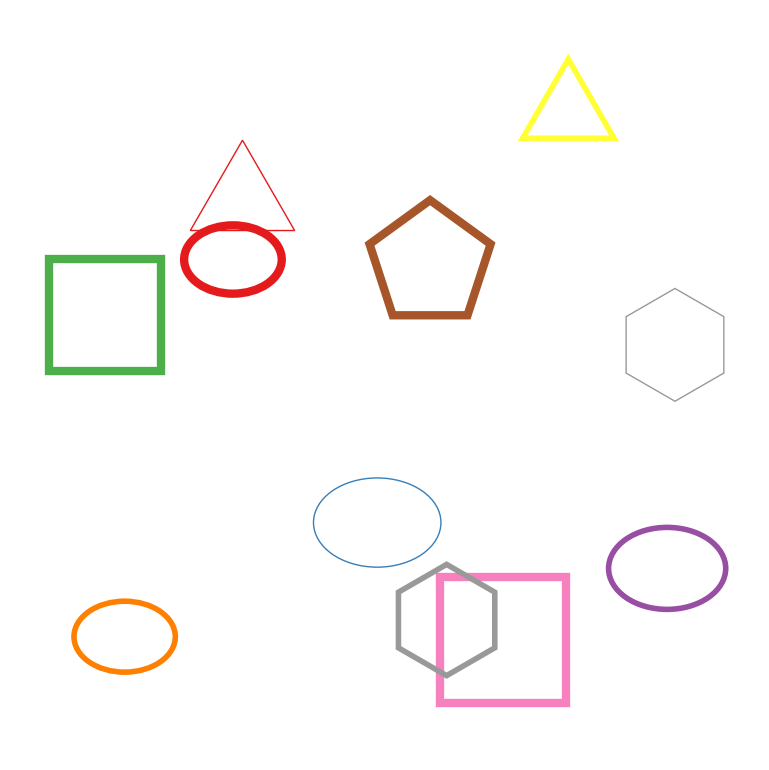[{"shape": "oval", "thickness": 3, "radius": 0.32, "center": [0.303, 0.663]}, {"shape": "triangle", "thickness": 0.5, "radius": 0.39, "center": [0.315, 0.74]}, {"shape": "oval", "thickness": 0.5, "radius": 0.41, "center": [0.49, 0.321]}, {"shape": "square", "thickness": 3, "radius": 0.37, "center": [0.137, 0.591]}, {"shape": "oval", "thickness": 2, "radius": 0.38, "center": [0.866, 0.262]}, {"shape": "oval", "thickness": 2, "radius": 0.33, "center": [0.162, 0.173]}, {"shape": "triangle", "thickness": 2, "radius": 0.34, "center": [0.738, 0.855]}, {"shape": "pentagon", "thickness": 3, "radius": 0.41, "center": [0.559, 0.657]}, {"shape": "square", "thickness": 3, "radius": 0.41, "center": [0.653, 0.169]}, {"shape": "hexagon", "thickness": 0.5, "radius": 0.37, "center": [0.877, 0.552]}, {"shape": "hexagon", "thickness": 2, "radius": 0.36, "center": [0.58, 0.195]}]